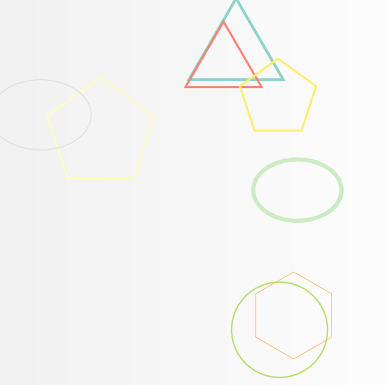[{"shape": "triangle", "thickness": 2, "radius": 0.7, "center": [0.609, 0.863]}, {"shape": "pentagon", "thickness": 1, "radius": 0.73, "center": [0.26, 0.654]}, {"shape": "triangle", "thickness": 1.5, "radius": 0.57, "center": [0.577, 0.831]}, {"shape": "hexagon", "thickness": 0.5, "radius": 0.56, "center": [0.758, 0.181]}, {"shape": "circle", "thickness": 1, "radius": 0.62, "center": [0.721, 0.143]}, {"shape": "oval", "thickness": 0.5, "radius": 0.65, "center": [0.105, 0.702]}, {"shape": "oval", "thickness": 3, "radius": 0.57, "center": [0.768, 0.506]}, {"shape": "pentagon", "thickness": 1.5, "radius": 0.52, "center": [0.717, 0.744]}]